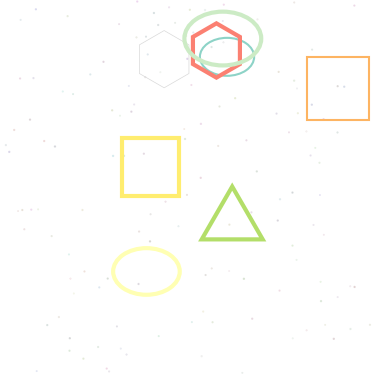[{"shape": "oval", "thickness": 1.5, "radius": 0.35, "center": [0.59, 0.852]}, {"shape": "oval", "thickness": 3, "radius": 0.43, "center": [0.38, 0.295]}, {"shape": "hexagon", "thickness": 3, "radius": 0.35, "center": [0.562, 0.869]}, {"shape": "square", "thickness": 1.5, "radius": 0.41, "center": [0.878, 0.77]}, {"shape": "triangle", "thickness": 3, "radius": 0.46, "center": [0.603, 0.424]}, {"shape": "hexagon", "thickness": 0.5, "radius": 0.37, "center": [0.426, 0.846]}, {"shape": "oval", "thickness": 3, "radius": 0.5, "center": [0.579, 0.9]}, {"shape": "square", "thickness": 3, "radius": 0.37, "center": [0.392, 0.566]}]